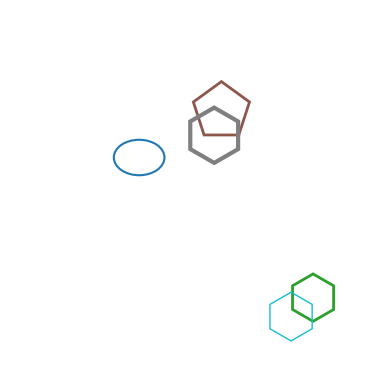[{"shape": "oval", "thickness": 1.5, "radius": 0.33, "center": [0.361, 0.591]}, {"shape": "hexagon", "thickness": 2, "radius": 0.31, "center": [0.813, 0.227]}, {"shape": "pentagon", "thickness": 2, "radius": 0.38, "center": [0.575, 0.711]}, {"shape": "hexagon", "thickness": 3, "radius": 0.36, "center": [0.556, 0.649]}, {"shape": "hexagon", "thickness": 1, "radius": 0.32, "center": [0.756, 0.178]}]